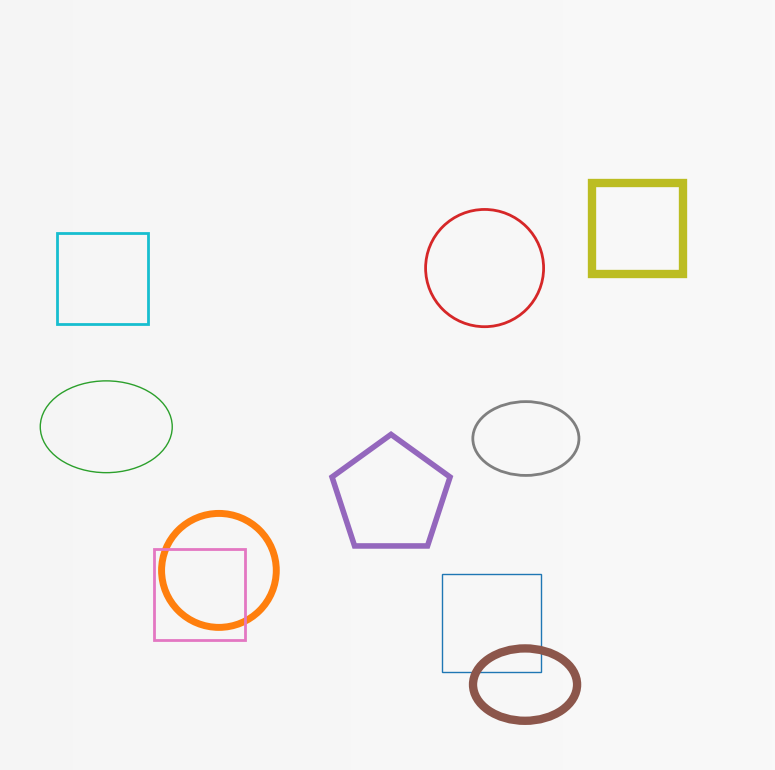[{"shape": "square", "thickness": 0.5, "radius": 0.32, "center": [0.635, 0.191]}, {"shape": "circle", "thickness": 2.5, "radius": 0.37, "center": [0.282, 0.259]}, {"shape": "oval", "thickness": 0.5, "radius": 0.43, "center": [0.137, 0.446]}, {"shape": "circle", "thickness": 1, "radius": 0.38, "center": [0.625, 0.652]}, {"shape": "pentagon", "thickness": 2, "radius": 0.4, "center": [0.505, 0.356]}, {"shape": "oval", "thickness": 3, "radius": 0.34, "center": [0.677, 0.111]}, {"shape": "square", "thickness": 1, "radius": 0.29, "center": [0.258, 0.228]}, {"shape": "oval", "thickness": 1, "radius": 0.34, "center": [0.679, 0.43]}, {"shape": "square", "thickness": 3, "radius": 0.29, "center": [0.822, 0.703]}, {"shape": "square", "thickness": 1, "radius": 0.3, "center": [0.132, 0.639]}]